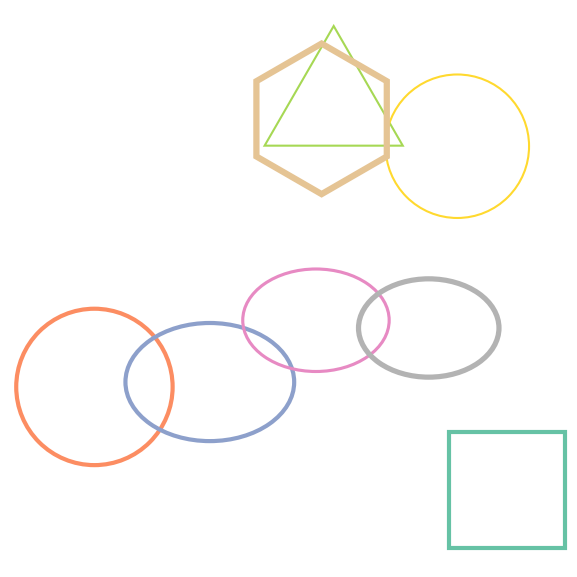[{"shape": "square", "thickness": 2, "radius": 0.5, "center": [0.878, 0.151]}, {"shape": "circle", "thickness": 2, "radius": 0.68, "center": [0.164, 0.329]}, {"shape": "oval", "thickness": 2, "radius": 0.73, "center": [0.363, 0.338]}, {"shape": "oval", "thickness": 1.5, "radius": 0.63, "center": [0.547, 0.445]}, {"shape": "triangle", "thickness": 1, "radius": 0.69, "center": [0.578, 0.816]}, {"shape": "circle", "thickness": 1, "radius": 0.62, "center": [0.792, 0.746]}, {"shape": "hexagon", "thickness": 3, "radius": 0.65, "center": [0.557, 0.793]}, {"shape": "oval", "thickness": 2.5, "radius": 0.61, "center": [0.742, 0.431]}]